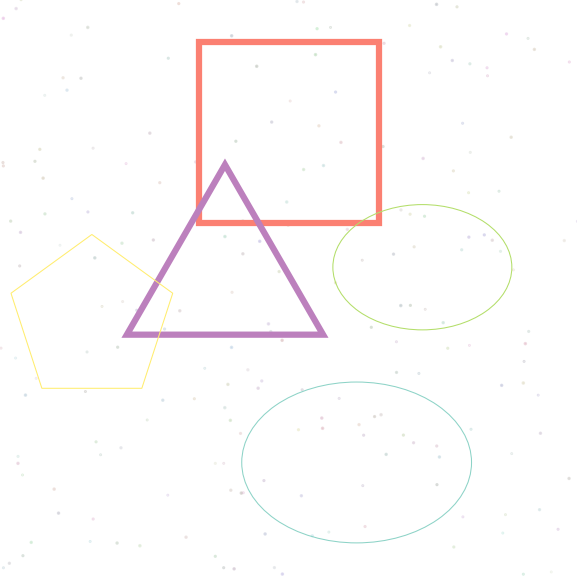[{"shape": "oval", "thickness": 0.5, "radius": 0.99, "center": [0.618, 0.198]}, {"shape": "square", "thickness": 3, "radius": 0.78, "center": [0.5, 0.77]}, {"shape": "oval", "thickness": 0.5, "radius": 0.77, "center": [0.731, 0.536]}, {"shape": "triangle", "thickness": 3, "radius": 0.98, "center": [0.39, 0.518]}, {"shape": "pentagon", "thickness": 0.5, "radius": 0.74, "center": [0.159, 0.446]}]